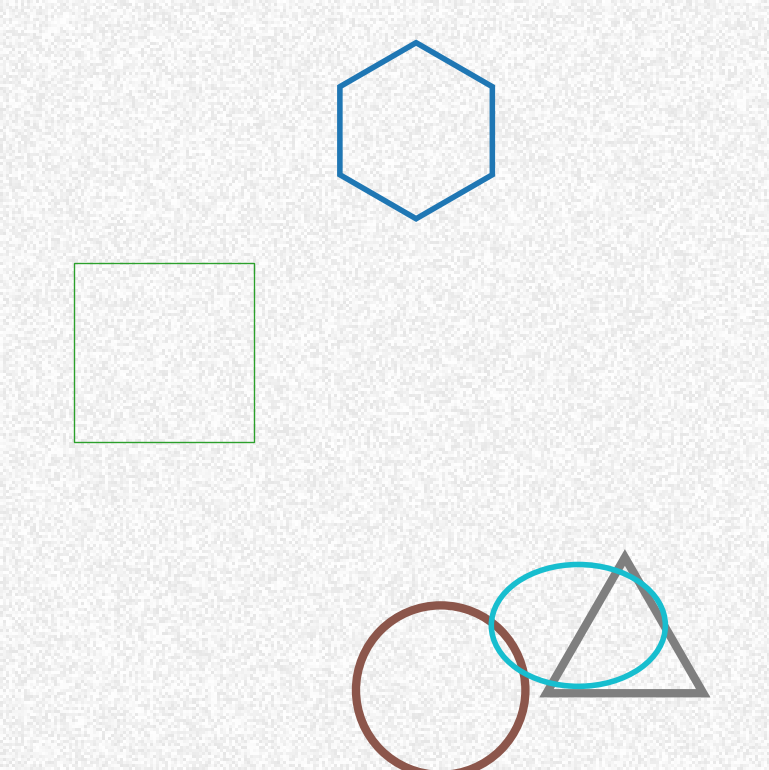[{"shape": "hexagon", "thickness": 2, "radius": 0.57, "center": [0.54, 0.83]}, {"shape": "square", "thickness": 0.5, "radius": 0.58, "center": [0.213, 0.542]}, {"shape": "circle", "thickness": 3, "radius": 0.55, "center": [0.572, 0.104]}, {"shape": "triangle", "thickness": 3, "radius": 0.59, "center": [0.812, 0.158]}, {"shape": "oval", "thickness": 2, "radius": 0.57, "center": [0.751, 0.188]}]